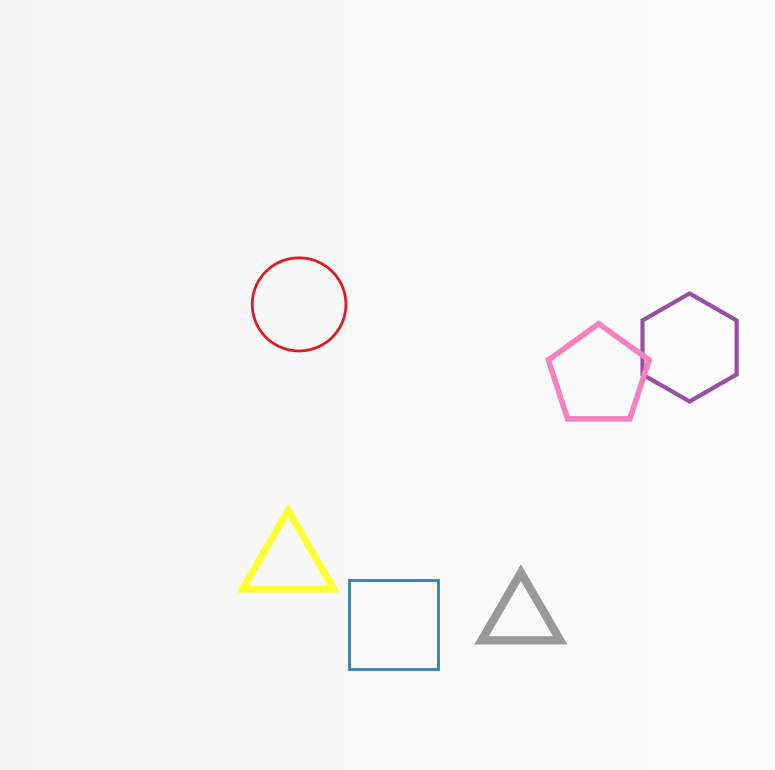[{"shape": "circle", "thickness": 1, "radius": 0.3, "center": [0.386, 0.605]}, {"shape": "square", "thickness": 1, "radius": 0.29, "center": [0.507, 0.189]}, {"shape": "hexagon", "thickness": 1.5, "radius": 0.35, "center": [0.89, 0.549]}, {"shape": "triangle", "thickness": 2.5, "radius": 0.34, "center": [0.372, 0.269]}, {"shape": "pentagon", "thickness": 2, "radius": 0.34, "center": [0.773, 0.511]}, {"shape": "triangle", "thickness": 3, "radius": 0.29, "center": [0.672, 0.198]}]